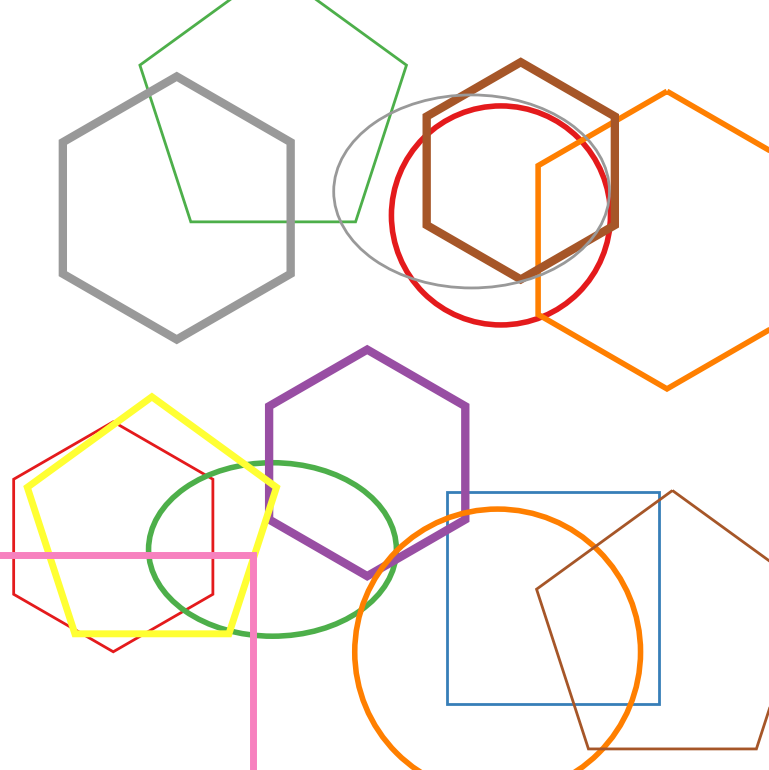[{"shape": "circle", "thickness": 2, "radius": 0.71, "center": [0.651, 0.72]}, {"shape": "hexagon", "thickness": 1, "radius": 0.75, "center": [0.147, 0.303]}, {"shape": "square", "thickness": 1, "radius": 0.69, "center": [0.718, 0.224]}, {"shape": "pentagon", "thickness": 1, "radius": 0.91, "center": [0.355, 0.859]}, {"shape": "oval", "thickness": 2, "radius": 0.8, "center": [0.354, 0.286]}, {"shape": "hexagon", "thickness": 3, "radius": 0.74, "center": [0.477, 0.399]}, {"shape": "circle", "thickness": 2, "radius": 0.93, "center": [0.646, 0.153]}, {"shape": "hexagon", "thickness": 2, "radius": 0.97, "center": [0.866, 0.688]}, {"shape": "pentagon", "thickness": 2.5, "radius": 0.85, "center": [0.197, 0.315]}, {"shape": "pentagon", "thickness": 1, "radius": 0.93, "center": [0.873, 0.177]}, {"shape": "hexagon", "thickness": 3, "radius": 0.71, "center": [0.676, 0.778]}, {"shape": "square", "thickness": 2.5, "radius": 0.86, "center": [0.156, 0.106]}, {"shape": "oval", "thickness": 1, "radius": 0.9, "center": [0.612, 0.751]}, {"shape": "hexagon", "thickness": 3, "radius": 0.85, "center": [0.23, 0.73]}]